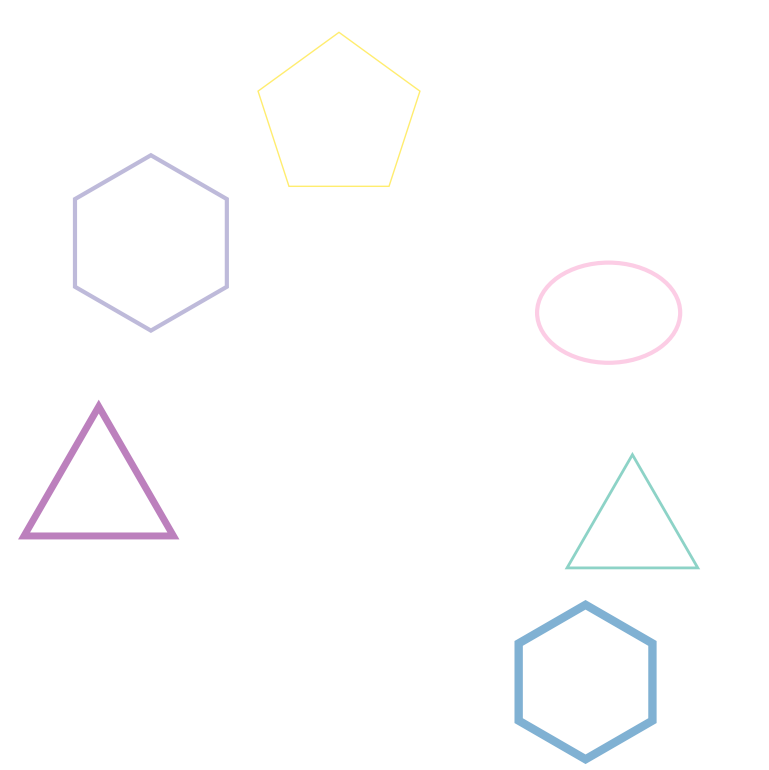[{"shape": "triangle", "thickness": 1, "radius": 0.49, "center": [0.821, 0.311]}, {"shape": "hexagon", "thickness": 1.5, "radius": 0.57, "center": [0.196, 0.685]}, {"shape": "hexagon", "thickness": 3, "radius": 0.5, "center": [0.76, 0.114]}, {"shape": "oval", "thickness": 1.5, "radius": 0.46, "center": [0.79, 0.594]}, {"shape": "triangle", "thickness": 2.5, "radius": 0.56, "center": [0.128, 0.36]}, {"shape": "pentagon", "thickness": 0.5, "radius": 0.55, "center": [0.44, 0.847]}]